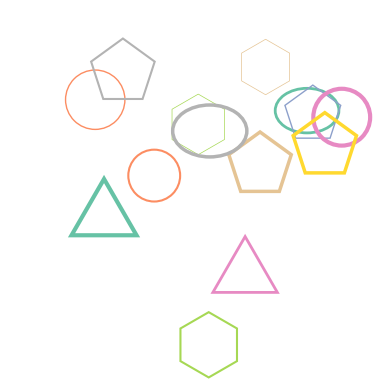[{"shape": "oval", "thickness": 2, "radius": 0.41, "center": [0.798, 0.713]}, {"shape": "triangle", "thickness": 3, "radius": 0.49, "center": [0.27, 0.438]}, {"shape": "circle", "thickness": 1, "radius": 0.39, "center": [0.247, 0.741]}, {"shape": "circle", "thickness": 1.5, "radius": 0.34, "center": [0.401, 0.544]}, {"shape": "pentagon", "thickness": 1, "radius": 0.38, "center": [0.813, 0.703]}, {"shape": "triangle", "thickness": 2, "radius": 0.48, "center": [0.637, 0.289]}, {"shape": "circle", "thickness": 3, "radius": 0.37, "center": [0.888, 0.696]}, {"shape": "hexagon", "thickness": 0.5, "radius": 0.39, "center": [0.515, 0.677]}, {"shape": "hexagon", "thickness": 1.5, "radius": 0.42, "center": [0.542, 0.104]}, {"shape": "pentagon", "thickness": 2.5, "radius": 0.43, "center": [0.844, 0.621]}, {"shape": "pentagon", "thickness": 2.5, "radius": 0.43, "center": [0.675, 0.572]}, {"shape": "hexagon", "thickness": 0.5, "radius": 0.36, "center": [0.69, 0.826]}, {"shape": "pentagon", "thickness": 1.5, "radius": 0.43, "center": [0.319, 0.813]}, {"shape": "oval", "thickness": 2.5, "radius": 0.48, "center": [0.545, 0.66]}]